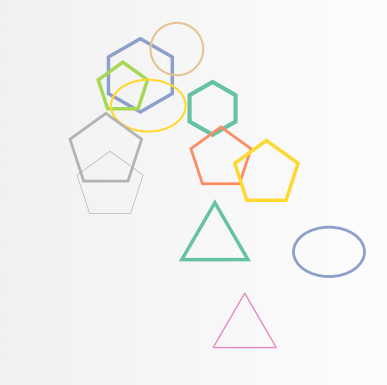[{"shape": "hexagon", "thickness": 3, "radius": 0.34, "center": [0.549, 0.719]}, {"shape": "triangle", "thickness": 2.5, "radius": 0.49, "center": [0.555, 0.375]}, {"shape": "pentagon", "thickness": 2, "radius": 0.41, "center": [0.57, 0.589]}, {"shape": "oval", "thickness": 2, "radius": 0.46, "center": [0.849, 0.346]}, {"shape": "hexagon", "thickness": 2.5, "radius": 0.48, "center": [0.362, 0.804]}, {"shape": "triangle", "thickness": 1, "radius": 0.47, "center": [0.632, 0.144]}, {"shape": "pentagon", "thickness": 2.5, "radius": 0.33, "center": [0.317, 0.772]}, {"shape": "pentagon", "thickness": 2.5, "radius": 0.43, "center": [0.688, 0.549]}, {"shape": "oval", "thickness": 1.5, "radius": 0.48, "center": [0.383, 0.726]}, {"shape": "circle", "thickness": 1.5, "radius": 0.34, "center": [0.456, 0.873]}, {"shape": "pentagon", "thickness": 0.5, "radius": 0.45, "center": [0.284, 0.518]}, {"shape": "pentagon", "thickness": 2, "radius": 0.49, "center": [0.273, 0.608]}]